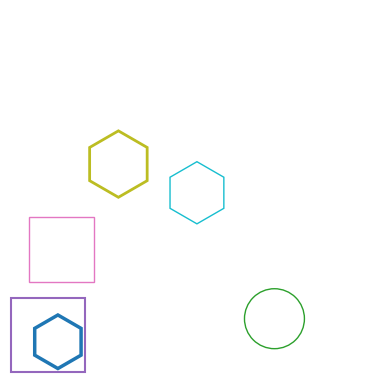[{"shape": "hexagon", "thickness": 2.5, "radius": 0.35, "center": [0.15, 0.112]}, {"shape": "circle", "thickness": 1, "radius": 0.39, "center": [0.713, 0.172]}, {"shape": "square", "thickness": 1.5, "radius": 0.48, "center": [0.125, 0.13]}, {"shape": "square", "thickness": 1, "radius": 0.43, "center": [0.16, 0.352]}, {"shape": "hexagon", "thickness": 2, "radius": 0.43, "center": [0.308, 0.574]}, {"shape": "hexagon", "thickness": 1, "radius": 0.4, "center": [0.512, 0.499]}]